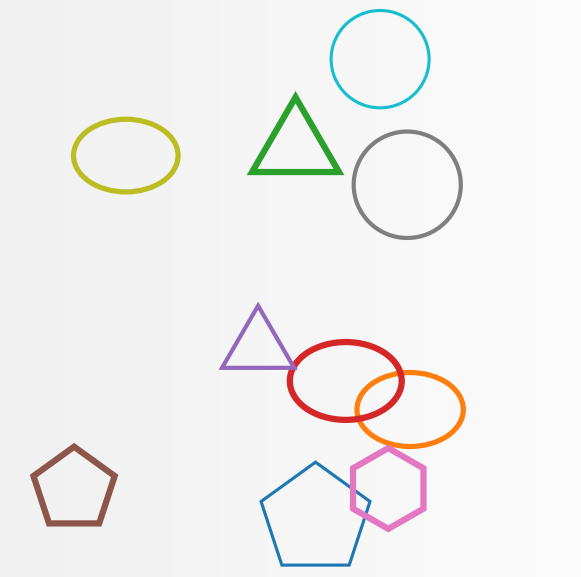[{"shape": "pentagon", "thickness": 1.5, "radius": 0.49, "center": [0.543, 0.1]}, {"shape": "oval", "thickness": 2.5, "radius": 0.46, "center": [0.706, 0.29]}, {"shape": "triangle", "thickness": 3, "radius": 0.43, "center": [0.508, 0.744]}, {"shape": "oval", "thickness": 3, "radius": 0.48, "center": [0.595, 0.339]}, {"shape": "triangle", "thickness": 2, "radius": 0.36, "center": [0.444, 0.398]}, {"shape": "pentagon", "thickness": 3, "radius": 0.37, "center": [0.127, 0.152]}, {"shape": "hexagon", "thickness": 3, "radius": 0.35, "center": [0.668, 0.153]}, {"shape": "circle", "thickness": 2, "radius": 0.46, "center": [0.701, 0.679]}, {"shape": "oval", "thickness": 2.5, "radius": 0.45, "center": [0.216, 0.73]}, {"shape": "circle", "thickness": 1.5, "radius": 0.42, "center": [0.654, 0.897]}]